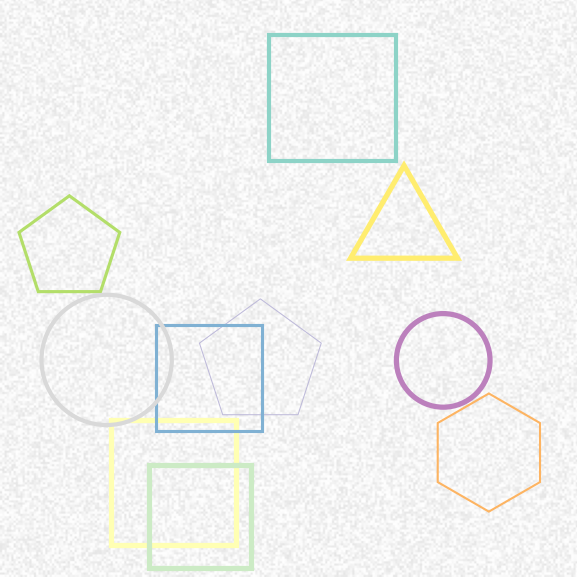[{"shape": "square", "thickness": 2, "radius": 0.55, "center": [0.576, 0.829]}, {"shape": "square", "thickness": 2.5, "radius": 0.54, "center": [0.3, 0.163]}, {"shape": "pentagon", "thickness": 0.5, "radius": 0.55, "center": [0.451, 0.371]}, {"shape": "square", "thickness": 1.5, "radius": 0.46, "center": [0.362, 0.345]}, {"shape": "hexagon", "thickness": 1, "radius": 0.51, "center": [0.847, 0.216]}, {"shape": "pentagon", "thickness": 1.5, "radius": 0.46, "center": [0.12, 0.568]}, {"shape": "circle", "thickness": 2, "radius": 0.56, "center": [0.185, 0.376]}, {"shape": "circle", "thickness": 2.5, "radius": 0.41, "center": [0.767, 0.375]}, {"shape": "square", "thickness": 2.5, "radius": 0.44, "center": [0.347, 0.104]}, {"shape": "triangle", "thickness": 2.5, "radius": 0.53, "center": [0.7, 0.606]}]